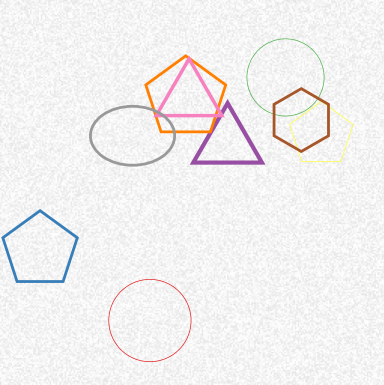[{"shape": "circle", "thickness": 0.5, "radius": 0.53, "center": [0.389, 0.167]}, {"shape": "pentagon", "thickness": 2, "radius": 0.51, "center": [0.104, 0.351]}, {"shape": "circle", "thickness": 0.5, "radius": 0.5, "center": [0.742, 0.799]}, {"shape": "triangle", "thickness": 3, "radius": 0.51, "center": [0.591, 0.629]}, {"shape": "pentagon", "thickness": 2, "radius": 0.55, "center": [0.482, 0.746]}, {"shape": "pentagon", "thickness": 0.5, "radius": 0.43, "center": [0.835, 0.65]}, {"shape": "hexagon", "thickness": 2, "radius": 0.41, "center": [0.783, 0.688]}, {"shape": "triangle", "thickness": 2.5, "radius": 0.49, "center": [0.491, 0.749]}, {"shape": "oval", "thickness": 2, "radius": 0.55, "center": [0.344, 0.647]}]